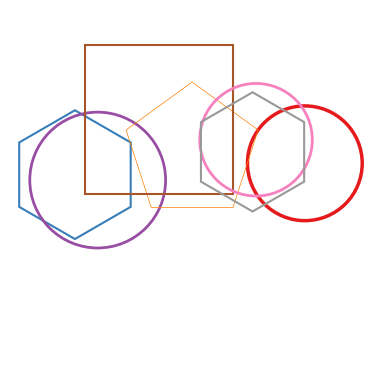[{"shape": "circle", "thickness": 2.5, "radius": 0.75, "center": [0.792, 0.576]}, {"shape": "hexagon", "thickness": 1.5, "radius": 0.84, "center": [0.195, 0.546]}, {"shape": "circle", "thickness": 2, "radius": 0.88, "center": [0.254, 0.532]}, {"shape": "pentagon", "thickness": 0.5, "radius": 0.9, "center": [0.499, 0.607]}, {"shape": "square", "thickness": 1.5, "radius": 0.96, "center": [0.413, 0.69]}, {"shape": "circle", "thickness": 2, "radius": 0.73, "center": [0.665, 0.637]}, {"shape": "hexagon", "thickness": 1.5, "radius": 0.77, "center": [0.656, 0.606]}]